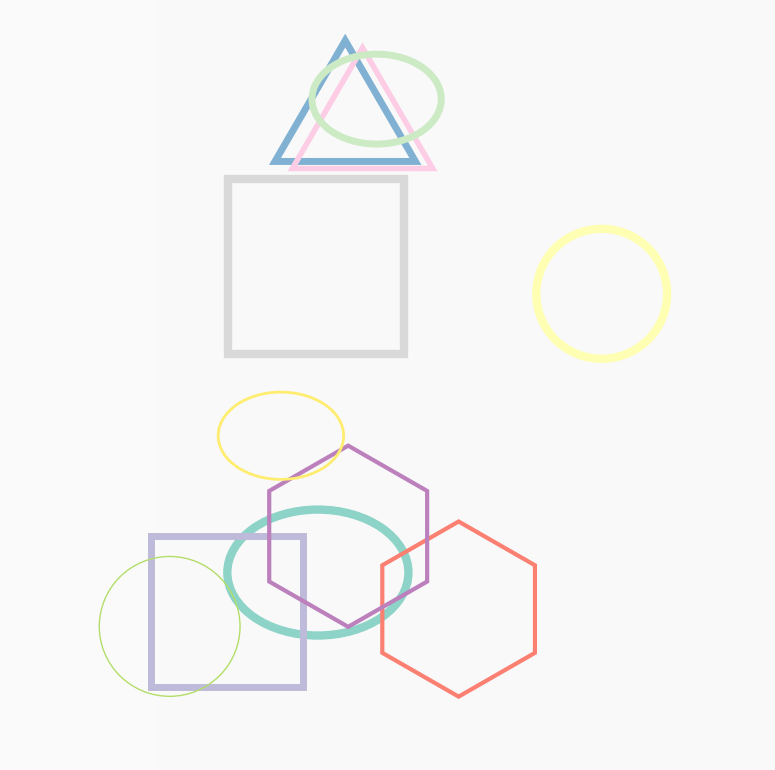[{"shape": "oval", "thickness": 3, "radius": 0.58, "center": [0.41, 0.256]}, {"shape": "circle", "thickness": 3, "radius": 0.42, "center": [0.776, 0.618]}, {"shape": "square", "thickness": 2.5, "radius": 0.49, "center": [0.293, 0.205]}, {"shape": "hexagon", "thickness": 1.5, "radius": 0.57, "center": [0.592, 0.209]}, {"shape": "triangle", "thickness": 2.5, "radius": 0.52, "center": [0.445, 0.843]}, {"shape": "circle", "thickness": 0.5, "radius": 0.45, "center": [0.219, 0.187]}, {"shape": "triangle", "thickness": 2, "radius": 0.52, "center": [0.468, 0.833]}, {"shape": "square", "thickness": 3, "radius": 0.57, "center": [0.407, 0.654]}, {"shape": "hexagon", "thickness": 1.5, "radius": 0.59, "center": [0.449, 0.304]}, {"shape": "oval", "thickness": 2.5, "radius": 0.42, "center": [0.486, 0.871]}, {"shape": "oval", "thickness": 1, "radius": 0.4, "center": [0.362, 0.434]}]